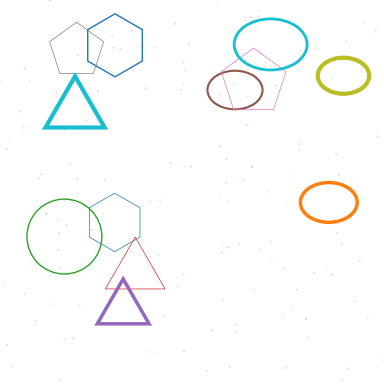[{"shape": "hexagon", "thickness": 0.5, "radius": 0.38, "center": [0.298, 0.422]}, {"shape": "hexagon", "thickness": 1, "radius": 0.41, "center": [0.299, 0.882]}, {"shape": "oval", "thickness": 2.5, "radius": 0.37, "center": [0.854, 0.474]}, {"shape": "circle", "thickness": 1, "radius": 0.49, "center": [0.167, 0.386]}, {"shape": "triangle", "thickness": 0.5, "radius": 0.45, "center": [0.351, 0.294]}, {"shape": "triangle", "thickness": 2.5, "radius": 0.39, "center": [0.32, 0.198]}, {"shape": "oval", "thickness": 1.5, "radius": 0.36, "center": [0.61, 0.766]}, {"shape": "pentagon", "thickness": 0.5, "radius": 0.44, "center": [0.659, 0.787]}, {"shape": "pentagon", "thickness": 0.5, "radius": 0.37, "center": [0.199, 0.869]}, {"shape": "oval", "thickness": 3, "radius": 0.33, "center": [0.892, 0.803]}, {"shape": "oval", "thickness": 2, "radius": 0.47, "center": [0.703, 0.885]}, {"shape": "triangle", "thickness": 3, "radius": 0.44, "center": [0.195, 0.713]}]